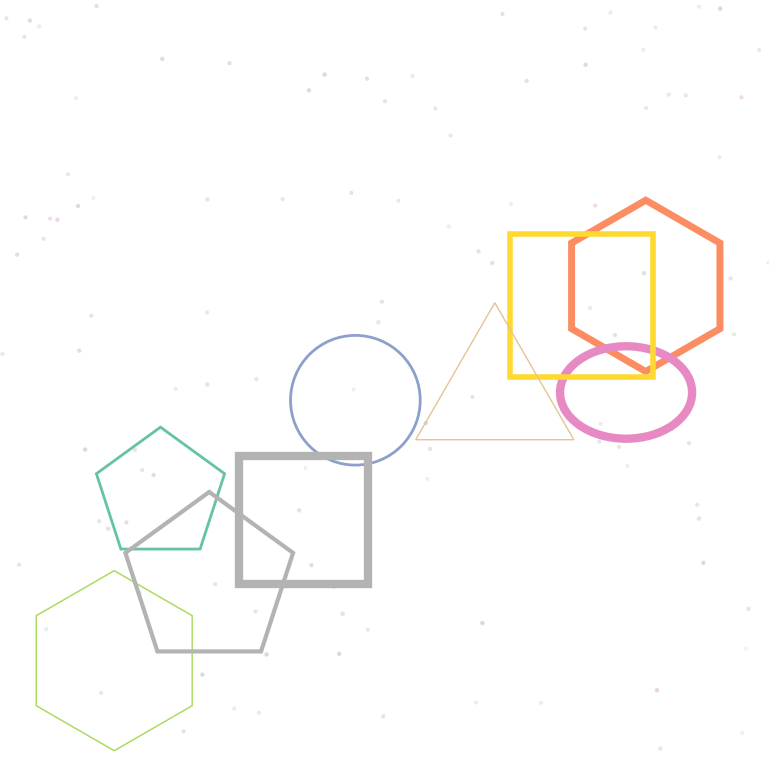[{"shape": "pentagon", "thickness": 1, "radius": 0.44, "center": [0.208, 0.358]}, {"shape": "hexagon", "thickness": 2.5, "radius": 0.56, "center": [0.839, 0.629]}, {"shape": "circle", "thickness": 1, "radius": 0.42, "center": [0.462, 0.48]}, {"shape": "oval", "thickness": 3, "radius": 0.43, "center": [0.813, 0.49]}, {"shape": "hexagon", "thickness": 0.5, "radius": 0.58, "center": [0.148, 0.142]}, {"shape": "square", "thickness": 2, "radius": 0.47, "center": [0.755, 0.603]}, {"shape": "triangle", "thickness": 0.5, "radius": 0.59, "center": [0.643, 0.488]}, {"shape": "pentagon", "thickness": 1.5, "radius": 0.57, "center": [0.272, 0.247]}, {"shape": "square", "thickness": 3, "radius": 0.42, "center": [0.394, 0.324]}]